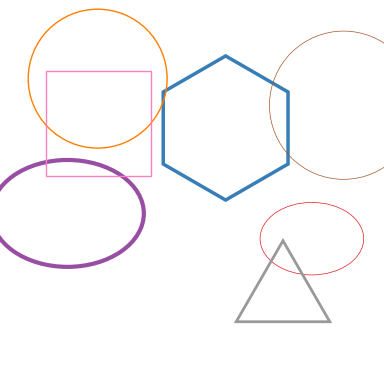[{"shape": "oval", "thickness": 0.5, "radius": 0.67, "center": [0.81, 0.38]}, {"shape": "hexagon", "thickness": 2.5, "radius": 0.94, "center": [0.586, 0.668]}, {"shape": "oval", "thickness": 3, "radius": 0.99, "center": [0.175, 0.446]}, {"shape": "circle", "thickness": 1, "radius": 0.9, "center": [0.254, 0.796]}, {"shape": "circle", "thickness": 0.5, "radius": 0.96, "center": [0.892, 0.727]}, {"shape": "square", "thickness": 1, "radius": 0.68, "center": [0.255, 0.679]}, {"shape": "triangle", "thickness": 2, "radius": 0.7, "center": [0.735, 0.234]}]